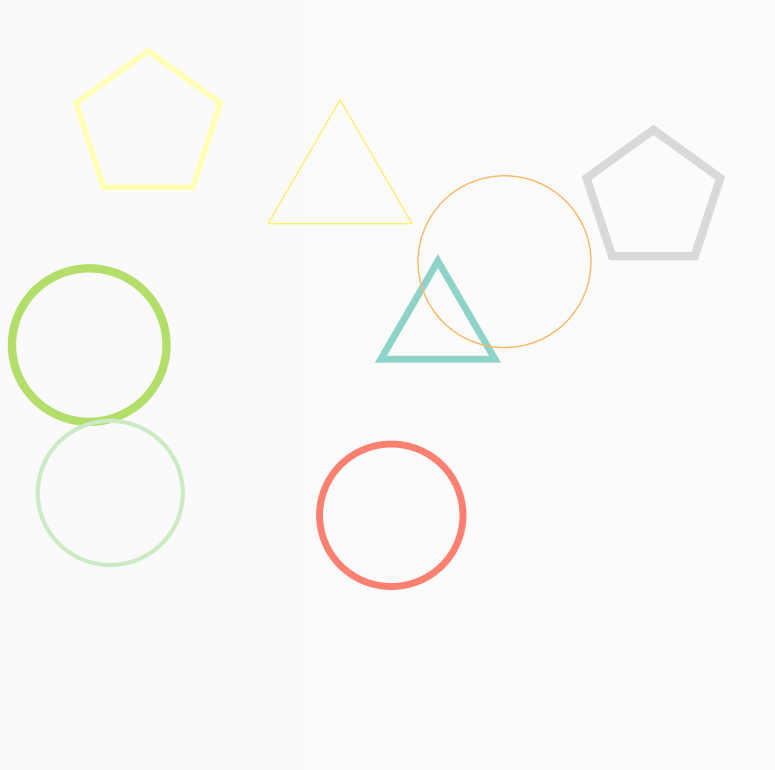[{"shape": "triangle", "thickness": 2.5, "radius": 0.42, "center": [0.565, 0.576]}, {"shape": "pentagon", "thickness": 2, "radius": 0.49, "center": [0.191, 0.836]}, {"shape": "circle", "thickness": 2.5, "radius": 0.46, "center": [0.505, 0.331]}, {"shape": "circle", "thickness": 0.5, "radius": 0.56, "center": [0.651, 0.66]}, {"shape": "circle", "thickness": 3, "radius": 0.5, "center": [0.115, 0.552]}, {"shape": "pentagon", "thickness": 3, "radius": 0.45, "center": [0.843, 0.741]}, {"shape": "circle", "thickness": 1.5, "radius": 0.47, "center": [0.142, 0.36]}, {"shape": "triangle", "thickness": 0.5, "radius": 0.54, "center": [0.439, 0.763]}]